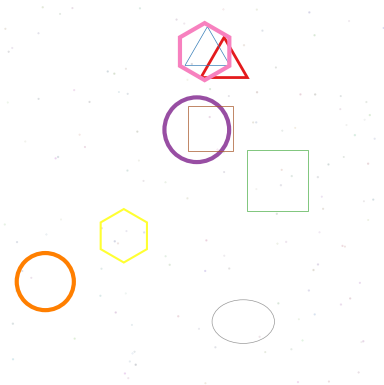[{"shape": "triangle", "thickness": 2, "radius": 0.35, "center": [0.582, 0.833]}, {"shape": "triangle", "thickness": 0.5, "radius": 0.34, "center": [0.539, 0.864]}, {"shape": "square", "thickness": 0.5, "radius": 0.4, "center": [0.722, 0.532]}, {"shape": "circle", "thickness": 3, "radius": 0.42, "center": [0.511, 0.663]}, {"shape": "circle", "thickness": 3, "radius": 0.37, "center": [0.118, 0.269]}, {"shape": "hexagon", "thickness": 1.5, "radius": 0.35, "center": [0.322, 0.388]}, {"shape": "square", "thickness": 0.5, "radius": 0.29, "center": [0.548, 0.667]}, {"shape": "hexagon", "thickness": 3, "radius": 0.37, "center": [0.532, 0.866]}, {"shape": "oval", "thickness": 0.5, "radius": 0.41, "center": [0.632, 0.165]}]